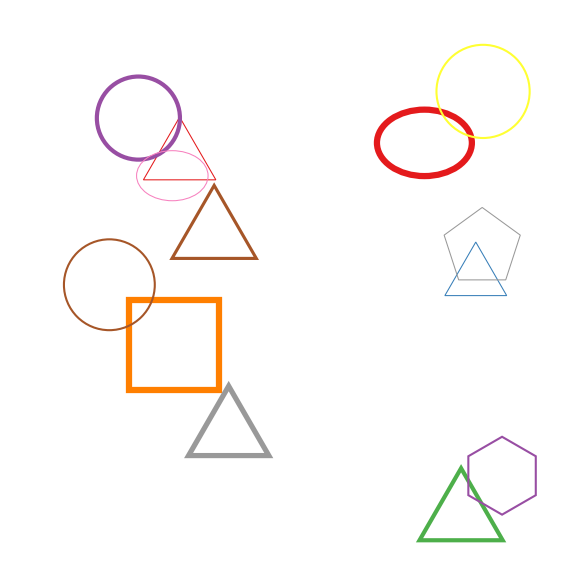[{"shape": "triangle", "thickness": 0.5, "radius": 0.36, "center": [0.311, 0.724]}, {"shape": "oval", "thickness": 3, "radius": 0.41, "center": [0.735, 0.752]}, {"shape": "triangle", "thickness": 0.5, "radius": 0.31, "center": [0.824, 0.518]}, {"shape": "triangle", "thickness": 2, "radius": 0.42, "center": [0.798, 0.105]}, {"shape": "hexagon", "thickness": 1, "radius": 0.34, "center": [0.869, 0.175]}, {"shape": "circle", "thickness": 2, "radius": 0.36, "center": [0.24, 0.795]}, {"shape": "square", "thickness": 3, "radius": 0.39, "center": [0.301, 0.402]}, {"shape": "circle", "thickness": 1, "radius": 0.4, "center": [0.836, 0.841]}, {"shape": "circle", "thickness": 1, "radius": 0.39, "center": [0.189, 0.506]}, {"shape": "triangle", "thickness": 1.5, "radius": 0.42, "center": [0.371, 0.594]}, {"shape": "oval", "thickness": 0.5, "radius": 0.31, "center": [0.298, 0.695]}, {"shape": "pentagon", "thickness": 0.5, "radius": 0.35, "center": [0.835, 0.571]}, {"shape": "triangle", "thickness": 2.5, "radius": 0.4, "center": [0.396, 0.25]}]